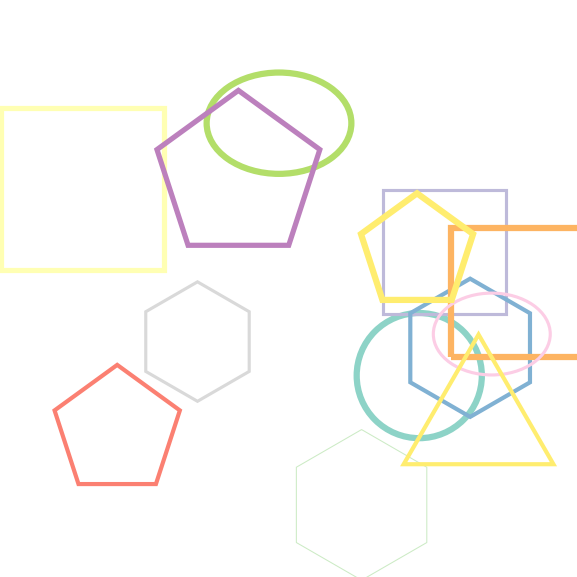[{"shape": "circle", "thickness": 3, "radius": 0.54, "center": [0.726, 0.349]}, {"shape": "square", "thickness": 2.5, "radius": 0.7, "center": [0.143, 0.672]}, {"shape": "square", "thickness": 1.5, "radius": 0.54, "center": [0.77, 0.563]}, {"shape": "pentagon", "thickness": 2, "radius": 0.57, "center": [0.203, 0.253]}, {"shape": "hexagon", "thickness": 2, "radius": 0.6, "center": [0.814, 0.397]}, {"shape": "square", "thickness": 3, "radius": 0.56, "center": [0.893, 0.492]}, {"shape": "oval", "thickness": 3, "radius": 0.63, "center": [0.483, 0.786]}, {"shape": "oval", "thickness": 1.5, "radius": 0.51, "center": [0.852, 0.421]}, {"shape": "hexagon", "thickness": 1.5, "radius": 0.52, "center": [0.342, 0.408]}, {"shape": "pentagon", "thickness": 2.5, "radius": 0.74, "center": [0.413, 0.694]}, {"shape": "hexagon", "thickness": 0.5, "radius": 0.65, "center": [0.626, 0.125]}, {"shape": "triangle", "thickness": 2, "radius": 0.75, "center": [0.829, 0.27]}, {"shape": "pentagon", "thickness": 3, "radius": 0.51, "center": [0.722, 0.562]}]